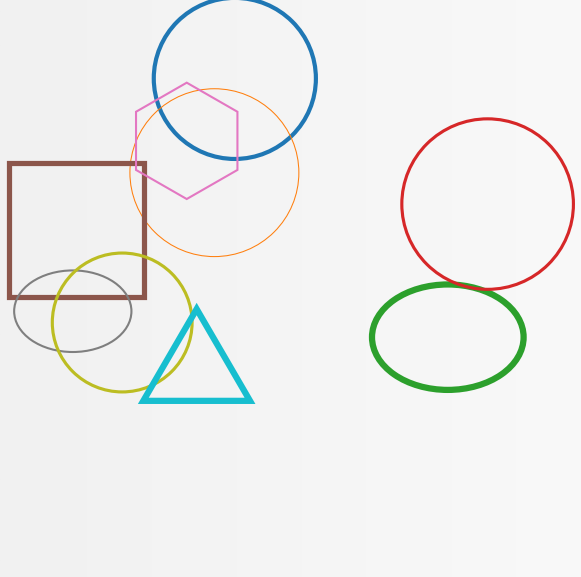[{"shape": "circle", "thickness": 2, "radius": 0.7, "center": [0.404, 0.863]}, {"shape": "circle", "thickness": 0.5, "radius": 0.73, "center": [0.369, 0.7]}, {"shape": "oval", "thickness": 3, "radius": 0.65, "center": [0.77, 0.415]}, {"shape": "circle", "thickness": 1.5, "radius": 0.74, "center": [0.839, 0.646]}, {"shape": "square", "thickness": 2.5, "radius": 0.58, "center": [0.131, 0.6]}, {"shape": "hexagon", "thickness": 1, "radius": 0.5, "center": [0.321, 0.755]}, {"shape": "oval", "thickness": 1, "radius": 0.5, "center": [0.125, 0.46]}, {"shape": "circle", "thickness": 1.5, "radius": 0.6, "center": [0.21, 0.441]}, {"shape": "triangle", "thickness": 3, "radius": 0.53, "center": [0.338, 0.358]}]